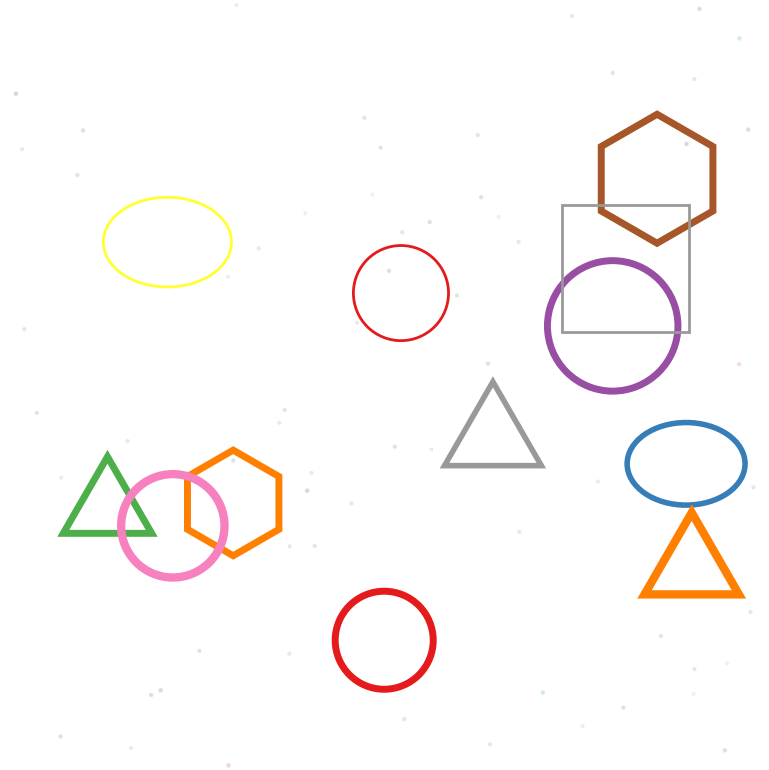[{"shape": "circle", "thickness": 1, "radius": 0.31, "center": [0.521, 0.619]}, {"shape": "circle", "thickness": 2.5, "radius": 0.32, "center": [0.499, 0.169]}, {"shape": "oval", "thickness": 2, "radius": 0.38, "center": [0.891, 0.398]}, {"shape": "triangle", "thickness": 2.5, "radius": 0.33, "center": [0.14, 0.34]}, {"shape": "circle", "thickness": 2.5, "radius": 0.42, "center": [0.796, 0.577]}, {"shape": "triangle", "thickness": 3, "radius": 0.35, "center": [0.898, 0.263]}, {"shape": "hexagon", "thickness": 2.5, "radius": 0.34, "center": [0.303, 0.347]}, {"shape": "oval", "thickness": 1, "radius": 0.42, "center": [0.217, 0.686]}, {"shape": "hexagon", "thickness": 2.5, "radius": 0.42, "center": [0.853, 0.768]}, {"shape": "circle", "thickness": 3, "radius": 0.34, "center": [0.224, 0.317]}, {"shape": "square", "thickness": 1, "radius": 0.41, "center": [0.812, 0.651]}, {"shape": "triangle", "thickness": 2, "radius": 0.36, "center": [0.64, 0.432]}]